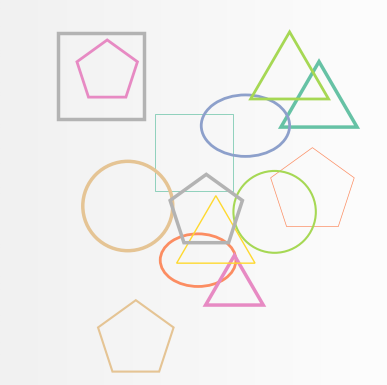[{"shape": "square", "thickness": 0.5, "radius": 0.5, "center": [0.5, 0.604]}, {"shape": "triangle", "thickness": 2.5, "radius": 0.57, "center": [0.823, 0.727]}, {"shape": "oval", "thickness": 2, "radius": 0.49, "center": [0.511, 0.324]}, {"shape": "pentagon", "thickness": 0.5, "radius": 0.57, "center": [0.806, 0.503]}, {"shape": "oval", "thickness": 2, "radius": 0.57, "center": [0.633, 0.674]}, {"shape": "pentagon", "thickness": 2, "radius": 0.41, "center": [0.277, 0.814]}, {"shape": "triangle", "thickness": 2.5, "radius": 0.43, "center": [0.605, 0.251]}, {"shape": "circle", "thickness": 1.5, "radius": 0.53, "center": [0.709, 0.45]}, {"shape": "triangle", "thickness": 2, "radius": 0.58, "center": [0.747, 0.801]}, {"shape": "triangle", "thickness": 1, "radius": 0.58, "center": [0.557, 0.375]}, {"shape": "pentagon", "thickness": 1.5, "radius": 0.51, "center": [0.35, 0.118]}, {"shape": "circle", "thickness": 2.5, "radius": 0.58, "center": [0.33, 0.465]}, {"shape": "pentagon", "thickness": 2.5, "radius": 0.49, "center": [0.532, 0.449]}, {"shape": "square", "thickness": 2.5, "radius": 0.56, "center": [0.261, 0.802]}]